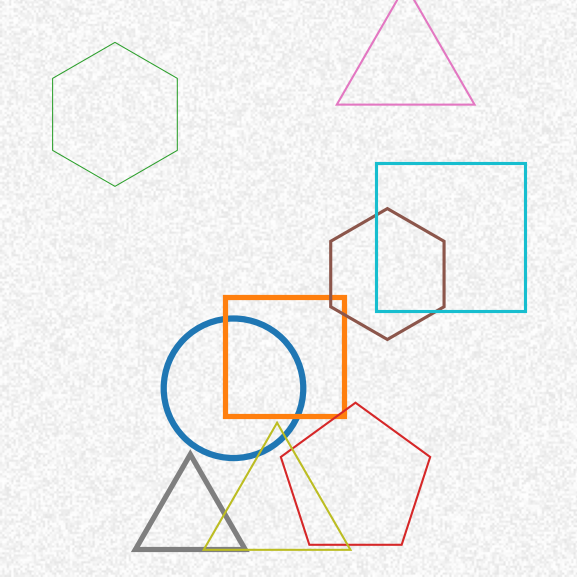[{"shape": "circle", "thickness": 3, "radius": 0.6, "center": [0.404, 0.327]}, {"shape": "square", "thickness": 2.5, "radius": 0.52, "center": [0.492, 0.381]}, {"shape": "hexagon", "thickness": 0.5, "radius": 0.62, "center": [0.199, 0.801]}, {"shape": "pentagon", "thickness": 1, "radius": 0.68, "center": [0.616, 0.166]}, {"shape": "hexagon", "thickness": 1.5, "radius": 0.57, "center": [0.671, 0.525]}, {"shape": "triangle", "thickness": 1, "radius": 0.69, "center": [0.702, 0.887]}, {"shape": "triangle", "thickness": 2.5, "radius": 0.55, "center": [0.33, 0.103]}, {"shape": "triangle", "thickness": 1, "radius": 0.73, "center": [0.48, 0.12]}, {"shape": "square", "thickness": 1.5, "radius": 0.64, "center": [0.779, 0.589]}]